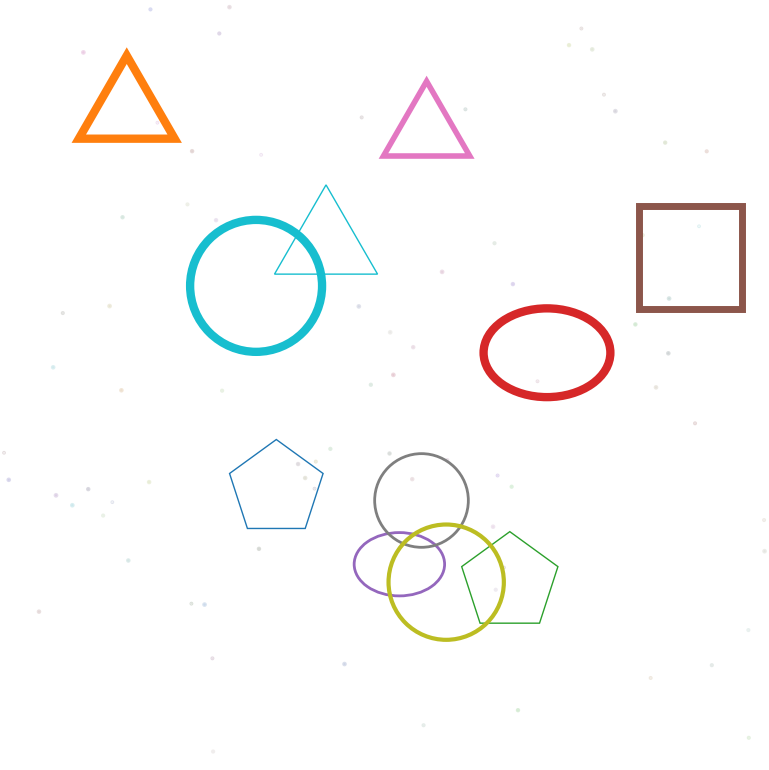[{"shape": "pentagon", "thickness": 0.5, "radius": 0.32, "center": [0.359, 0.365]}, {"shape": "triangle", "thickness": 3, "radius": 0.36, "center": [0.165, 0.856]}, {"shape": "pentagon", "thickness": 0.5, "radius": 0.33, "center": [0.662, 0.244]}, {"shape": "oval", "thickness": 3, "radius": 0.41, "center": [0.71, 0.542]}, {"shape": "oval", "thickness": 1, "radius": 0.29, "center": [0.519, 0.267]}, {"shape": "square", "thickness": 2.5, "radius": 0.33, "center": [0.897, 0.666]}, {"shape": "triangle", "thickness": 2, "radius": 0.32, "center": [0.554, 0.83]}, {"shape": "circle", "thickness": 1, "radius": 0.3, "center": [0.547, 0.35]}, {"shape": "circle", "thickness": 1.5, "radius": 0.37, "center": [0.579, 0.244]}, {"shape": "circle", "thickness": 3, "radius": 0.43, "center": [0.333, 0.629]}, {"shape": "triangle", "thickness": 0.5, "radius": 0.39, "center": [0.423, 0.683]}]